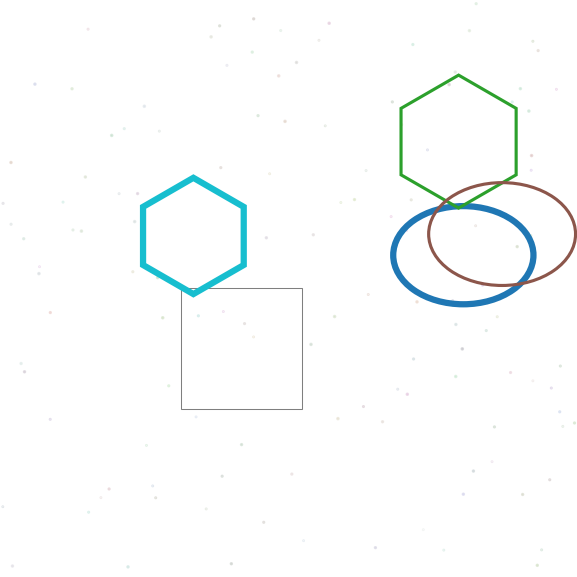[{"shape": "oval", "thickness": 3, "radius": 0.61, "center": [0.802, 0.557]}, {"shape": "hexagon", "thickness": 1.5, "radius": 0.58, "center": [0.794, 0.754]}, {"shape": "oval", "thickness": 1.5, "radius": 0.64, "center": [0.869, 0.594]}, {"shape": "square", "thickness": 0.5, "radius": 0.52, "center": [0.418, 0.396]}, {"shape": "hexagon", "thickness": 3, "radius": 0.5, "center": [0.335, 0.591]}]